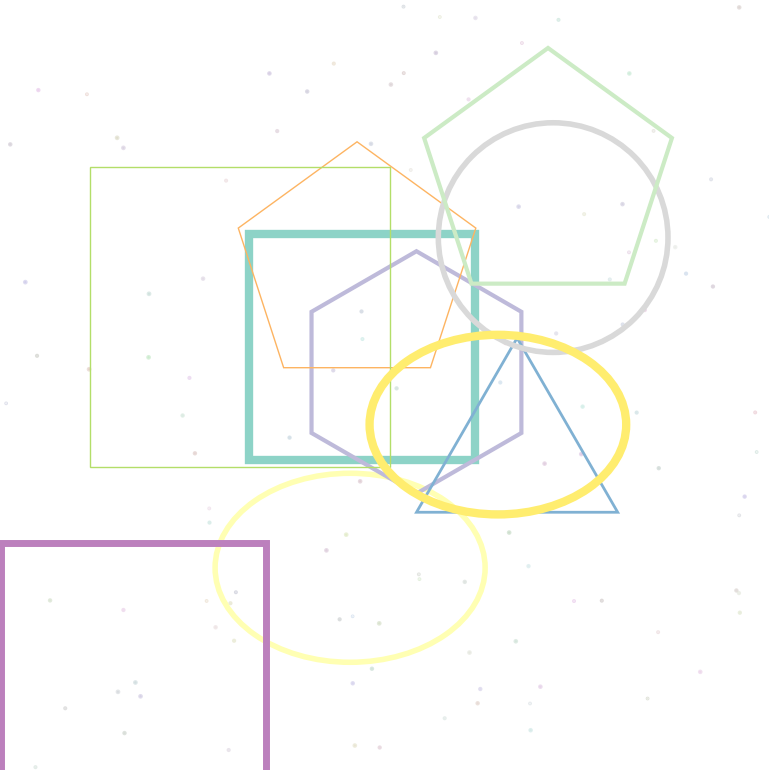[{"shape": "square", "thickness": 3, "radius": 0.73, "center": [0.47, 0.55]}, {"shape": "oval", "thickness": 2, "radius": 0.88, "center": [0.455, 0.263]}, {"shape": "hexagon", "thickness": 1.5, "radius": 0.79, "center": [0.541, 0.516]}, {"shape": "triangle", "thickness": 1, "radius": 0.75, "center": [0.672, 0.41]}, {"shape": "pentagon", "thickness": 0.5, "radius": 0.81, "center": [0.464, 0.654]}, {"shape": "square", "thickness": 0.5, "radius": 0.97, "center": [0.312, 0.589]}, {"shape": "circle", "thickness": 2, "radius": 0.75, "center": [0.718, 0.691]}, {"shape": "square", "thickness": 2.5, "radius": 0.86, "center": [0.173, 0.123]}, {"shape": "pentagon", "thickness": 1.5, "radius": 0.85, "center": [0.712, 0.769]}, {"shape": "oval", "thickness": 3, "radius": 0.83, "center": [0.647, 0.449]}]